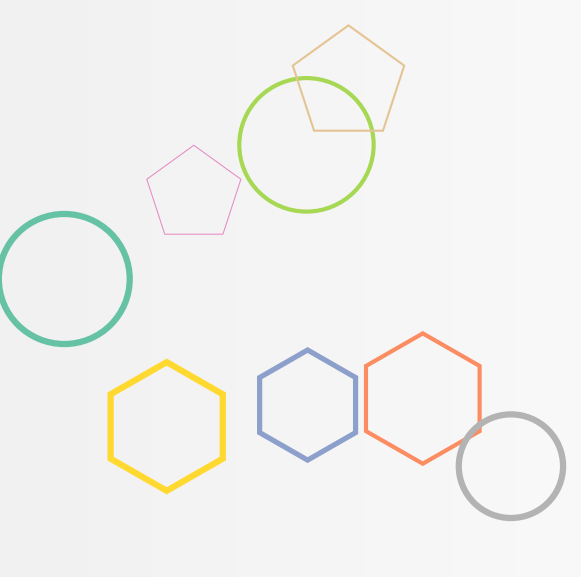[{"shape": "circle", "thickness": 3, "radius": 0.56, "center": [0.111, 0.516]}, {"shape": "hexagon", "thickness": 2, "radius": 0.56, "center": [0.727, 0.309]}, {"shape": "hexagon", "thickness": 2.5, "radius": 0.48, "center": [0.529, 0.298]}, {"shape": "pentagon", "thickness": 0.5, "radius": 0.43, "center": [0.333, 0.662]}, {"shape": "circle", "thickness": 2, "radius": 0.58, "center": [0.527, 0.748]}, {"shape": "hexagon", "thickness": 3, "radius": 0.56, "center": [0.287, 0.261]}, {"shape": "pentagon", "thickness": 1, "radius": 0.5, "center": [0.6, 0.854]}, {"shape": "circle", "thickness": 3, "radius": 0.45, "center": [0.879, 0.192]}]